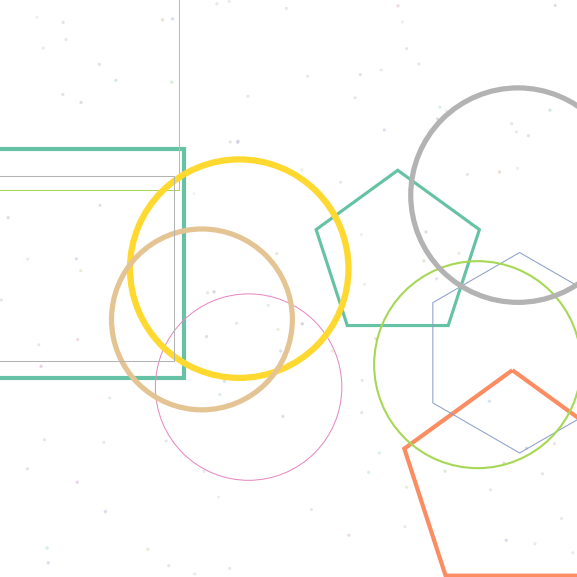[{"shape": "pentagon", "thickness": 1.5, "radius": 0.74, "center": [0.689, 0.556]}, {"shape": "square", "thickness": 2, "radius": 0.99, "center": [0.121, 0.543]}, {"shape": "pentagon", "thickness": 2, "radius": 0.98, "center": [0.887, 0.161]}, {"shape": "hexagon", "thickness": 0.5, "radius": 0.87, "center": [0.9, 0.388]}, {"shape": "circle", "thickness": 0.5, "radius": 0.81, "center": [0.43, 0.329]}, {"shape": "square", "thickness": 0.5, "radius": 0.84, "center": [0.142, 0.84]}, {"shape": "circle", "thickness": 1, "radius": 0.9, "center": [0.827, 0.368]}, {"shape": "circle", "thickness": 3, "radius": 0.95, "center": [0.414, 0.534]}, {"shape": "circle", "thickness": 2.5, "radius": 0.78, "center": [0.35, 0.446]}, {"shape": "square", "thickness": 0.5, "radius": 0.8, "center": [0.142, 0.535]}, {"shape": "circle", "thickness": 2.5, "radius": 0.93, "center": [0.897, 0.661]}]